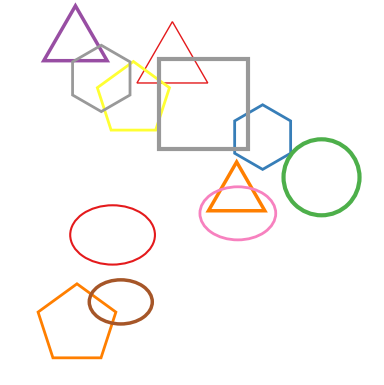[{"shape": "triangle", "thickness": 1, "radius": 0.53, "center": [0.448, 0.838]}, {"shape": "oval", "thickness": 1.5, "radius": 0.55, "center": [0.292, 0.39]}, {"shape": "hexagon", "thickness": 2, "radius": 0.42, "center": [0.682, 0.644]}, {"shape": "circle", "thickness": 3, "radius": 0.49, "center": [0.835, 0.539]}, {"shape": "triangle", "thickness": 2.5, "radius": 0.47, "center": [0.196, 0.89]}, {"shape": "pentagon", "thickness": 2, "radius": 0.53, "center": [0.2, 0.157]}, {"shape": "triangle", "thickness": 2.5, "radius": 0.42, "center": [0.615, 0.495]}, {"shape": "pentagon", "thickness": 2, "radius": 0.49, "center": [0.346, 0.742]}, {"shape": "oval", "thickness": 2.5, "radius": 0.41, "center": [0.314, 0.216]}, {"shape": "oval", "thickness": 2, "radius": 0.49, "center": [0.618, 0.446]}, {"shape": "square", "thickness": 3, "radius": 0.58, "center": [0.529, 0.73]}, {"shape": "hexagon", "thickness": 2, "radius": 0.43, "center": [0.263, 0.796]}]